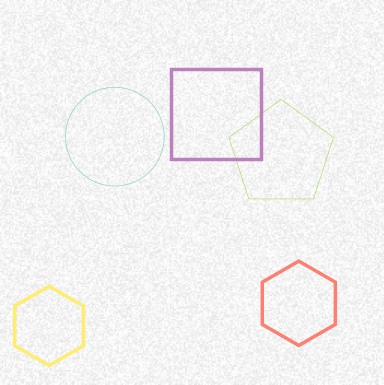[{"shape": "circle", "thickness": 0.5, "radius": 0.64, "center": [0.298, 0.645]}, {"shape": "hexagon", "thickness": 2.5, "radius": 0.55, "center": [0.776, 0.212]}, {"shape": "pentagon", "thickness": 0.5, "radius": 0.71, "center": [0.73, 0.599]}, {"shape": "square", "thickness": 2.5, "radius": 0.59, "center": [0.56, 0.704]}, {"shape": "hexagon", "thickness": 2.5, "radius": 0.52, "center": [0.127, 0.154]}]